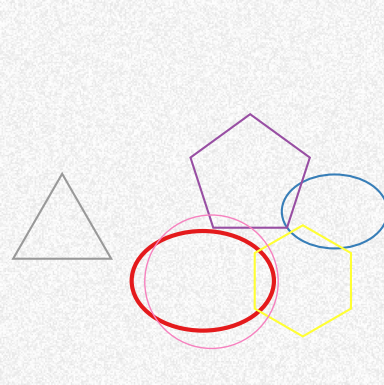[{"shape": "oval", "thickness": 3, "radius": 0.92, "center": [0.527, 0.271]}, {"shape": "oval", "thickness": 1.5, "radius": 0.69, "center": [0.869, 0.451]}, {"shape": "pentagon", "thickness": 1.5, "radius": 0.81, "center": [0.65, 0.54]}, {"shape": "hexagon", "thickness": 1.5, "radius": 0.72, "center": [0.787, 0.271]}, {"shape": "circle", "thickness": 1, "radius": 0.87, "center": [0.549, 0.268]}, {"shape": "triangle", "thickness": 1.5, "radius": 0.74, "center": [0.161, 0.401]}]